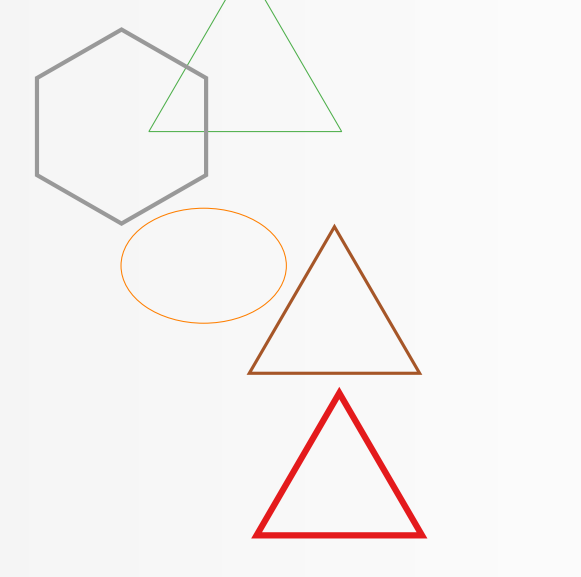[{"shape": "triangle", "thickness": 3, "radius": 0.82, "center": [0.584, 0.154]}, {"shape": "triangle", "thickness": 0.5, "radius": 0.96, "center": [0.422, 0.867]}, {"shape": "oval", "thickness": 0.5, "radius": 0.71, "center": [0.35, 0.539]}, {"shape": "triangle", "thickness": 1.5, "radius": 0.85, "center": [0.575, 0.437]}, {"shape": "hexagon", "thickness": 2, "radius": 0.84, "center": [0.209, 0.78]}]